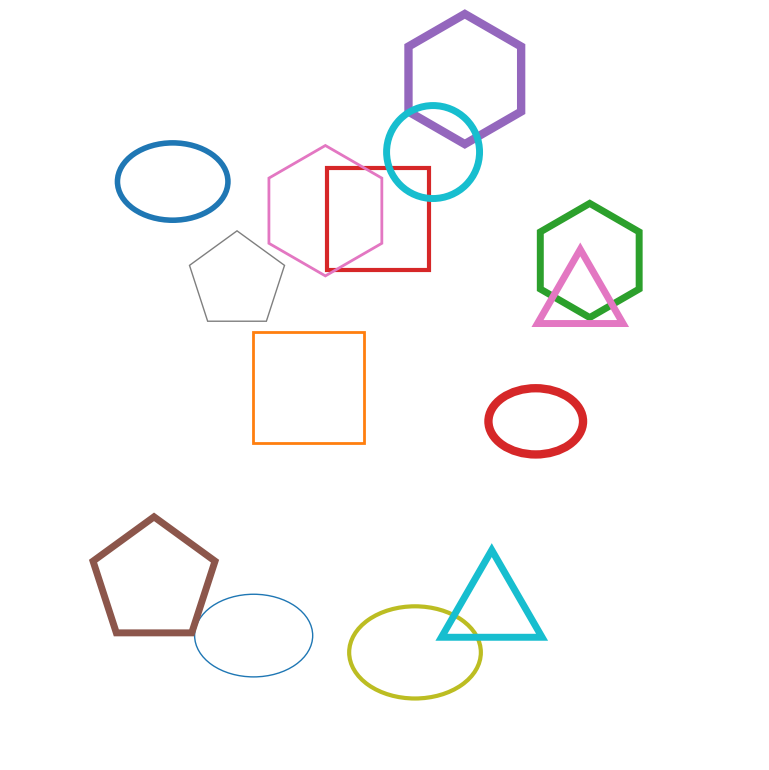[{"shape": "oval", "thickness": 2, "radius": 0.36, "center": [0.224, 0.764]}, {"shape": "oval", "thickness": 0.5, "radius": 0.38, "center": [0.329, 0.175]}, {"shape": "square", "thickness": 1, "radius": 0.36, "center": [0.401, 0.496]}, {"shape": "hexagon", "thickness": 2.5, "radius": 0.37, "center": [0.766, 0.662]}, {"shape": "oval", "thickness": 3, "radius": 0.31, "center": [0.696, 0.453]}, {"shape": "square", "thickness": 1.5, "radius": 0.33, "center": [0.491, 0.716]}, {"shape": "hexagon", "thickness": 3, "radius": 0.42, "center": [0.604, 0.897]}, {"shape": "pentagon", "thickness": 2.5, "radius": 0.42, "center": [0.2, 0.245]}, {"shape": "triangle", "thickness": 2.5, "radius": 0.32, "center": [0.754, 0.612]}, {"shape": "hexagon", "thickness": 1, "radius": 0.42, "center": [0.423, 0.726]}, {"shape": "pentagon", "thickness": 0.5, "radius": 0.32, "center": [0.308, 0.635]}, {"shape": "oval", "thickness": 1.5, "radius": 0.43, "center": [0.539, 0.153]}, {"shape": "triangle", "thickness": 2.5, "radius": 0.38, "center": [0.639, 0.21]}, {"shape": "circle", "thickness": 2.5, "radius": 0.3, "center": [0.562, 0.803]}]